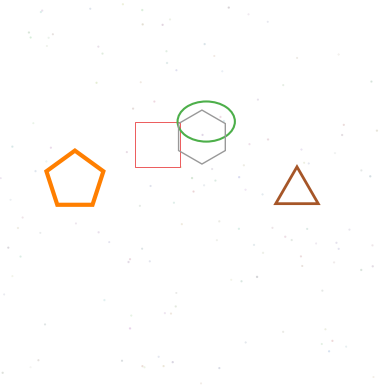[{"shape": "square", "thickness": 0.5, "radius": 0.29, "center": [0.409, 0.625]}, {"shape": "oval", "thickness": 1.5, "radius": 0.37, "center": [0.536, 0.684]}, {"shape": "pentagon", "thickness": 3, "radius": 0.39, "center": [0.195, 0.531]}, {"shape": "triangle", "thickness": 2, "radius": 0.32, "center": [0.771, 0.503]}, {"shape": "hexagon", "thickness": 1, "radius": 0.35, "center": [0.525, 0.644]}]